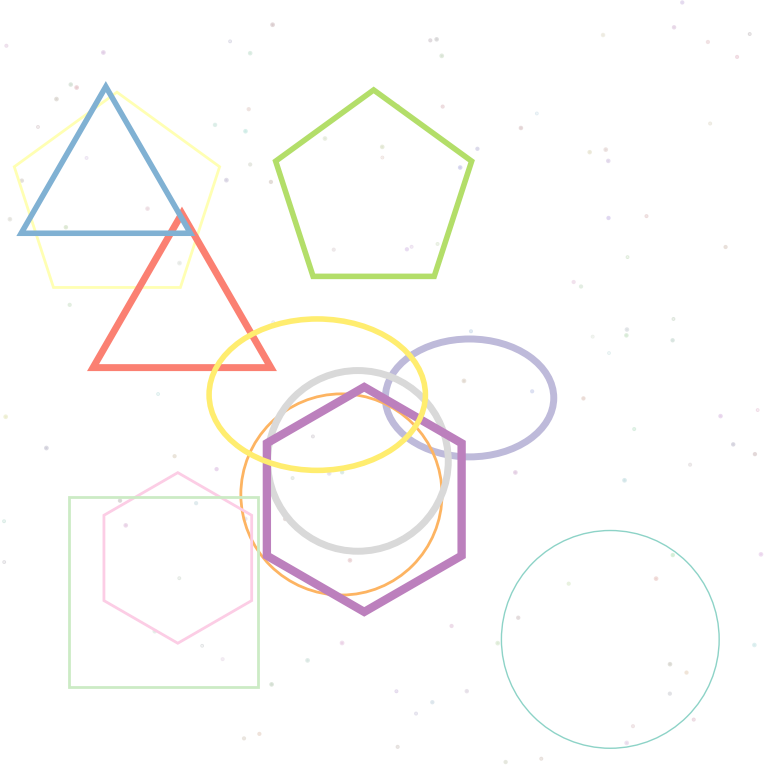[{"shape": "circle", "thickness": 0.5, "radius": 0.71, "center": [0.793, 0.17]}, {"shape": "pentagon", "thickness": 1, "radius": 0.7, "center": [0.152, 0.74]}, {"shape": "oval", "thickness": 2.5, "radius": 0.55, "center": [0.61, 0.483]}, {"shape": "triangle", "thickness": 2.5, "radius": 0.67, "center": [0.236, 0.589]}, {"shape": "triangle", "thickness": 2, "radius": 0.63, "center": [0.137, 0.761]}, {"shape": "circle", "thickness": 1, "radius": 0.65, "center": [0.443, 0.358]}, {"shape": "pentagon", "thickness": 2, "radius": 0.67, "center": [0.485, 0.749]}, {"shape": "hexagon", "thickness": 1, "radius": 0.55, "center": [0.231, 0.275]}, {"shape": "circle", "thickness": 2.5, "radius": 0.59, "center": [0.465, 0.401]}, {"shape": "hexagon", "thickness": 3, "radius": 0.73, "center": [0.473, 0.351]}, {"shape": "square", "thickness": 1, "radius": 0.62, "center": [0.212, 0.231]}, {"shape": "oval", "thickness": 2, "radius": 0.7, "center": [0.412, 0.487]}]